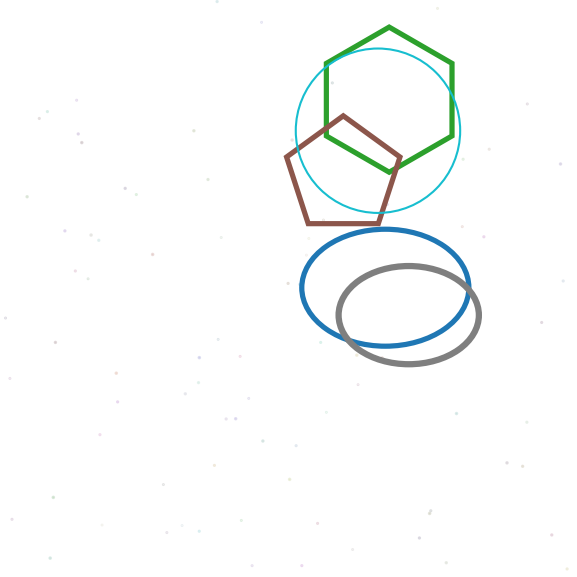[{"shape": "oval", "thickness": 2.5, "radius": 0.72, "center": [0.667, 0.501]}, {"shape": "hexagon", "thickness": 2.5, "radius": 0.63, "center": [0.674, 0.827]}, {"shape": "pentagon", "thickness": 2.5, "radius": 0.52, "center": [0.594, 0.695]}, {"shape": "oval", "thickness": 3, "radius": 0.61, "center": [0.708, 0.453]}, {"shape": "circle", "thickness": 1, "radius": 0.71, "center": [0.654, 0.773]}]